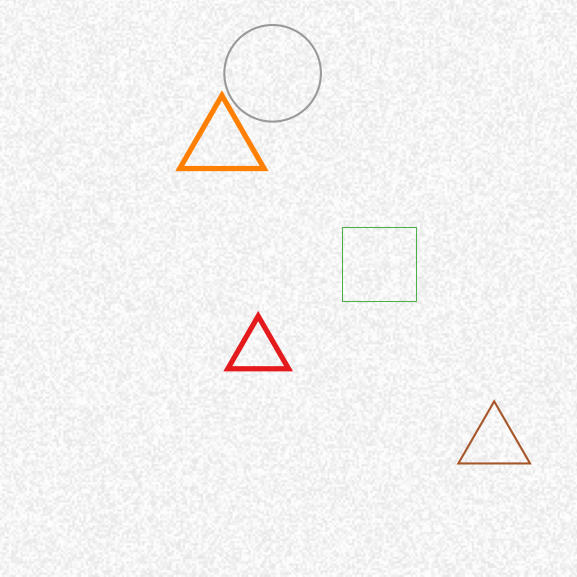[{"shape": "triangle", "thickness": 2.5, "radius": 0.3, "center": [0.447, 0.391]}, {"shape": "square", "thickness": 0.5, "radius": 0.32, "center": [0.656, 0.542]}, {"shape": "triangle", "thickness": 2.5, "radius": 0.42, "center": [0.384, 0.749]}, {"shape": "triangle", "thickness": 1, "radius": 0.36, "center": [0.856, 0.232]}, {"shape": "circle", "thickness": 1, "radius": 0.42, "center": [0.472, 0.872]}]